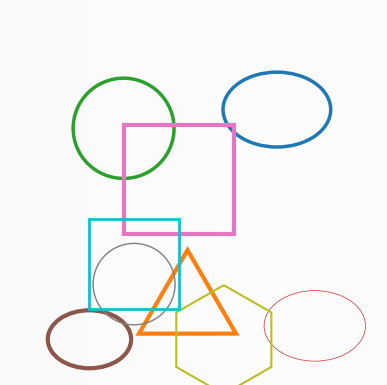[{"shape": "oval", "thickness": 2.5, "radius": 0.69, "center": [0.714, 0.715]}, {"shape": "triangle", "thickness": 3, "radius": 0.72, "center": [0.484, 0.206]}, {"shape": "circle", "thickness": 2.5, "radius": 0.65, "center": [0.319, 0.667]}, {"shape": "oval", "thickness": 0.5, "radius": 0.65, "center": [0.812, 0.154]}, {"shape": "oval", "thickness": 3, "radius": 0.54, "center": [0.231, 0.119]}, {"shape": "square", "thickness": 3, "radius": 0.71, "center": [0.462, 0.534]}, {"shape": "circle", "thickness": 1, "radius": 0.53, "center": [0.346, 0.262]}, {"shape": "hexagon", "thickness": 1.5, "radius": 0.71, "center": [0.578, 0.118]}, {"shape": "square", "thickness": 2, "radius": 0.58, "center": [0.346, 0.315]}]